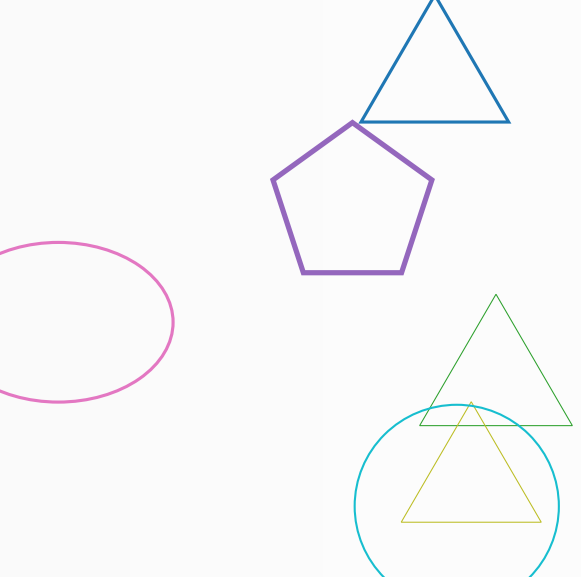[{"shape": "triangle", "thickness": 1.5, "radius": 0.73, "center": [0.748, 0.861]}, {"shape": "triangle", "thickness": 0.5, "radius": 0.76, "center": [0.853, 0.338]}, {"shape": "pentagon", "thickness": 2.5, "radius": 0.72, "center": [0.606, 0.643]}, {"shape": "oval", "thickness": 1.5, "radius": 0.99, "center": [0.1, 0.441]}, {"shape": "triangle", "thickness": 0.5, "radius": 0.7, "center": [0.811, 0.164]}, {"shape": "circle", "thickness": 1, "radius": 0.88, "center": [0.786, 0.123]}]